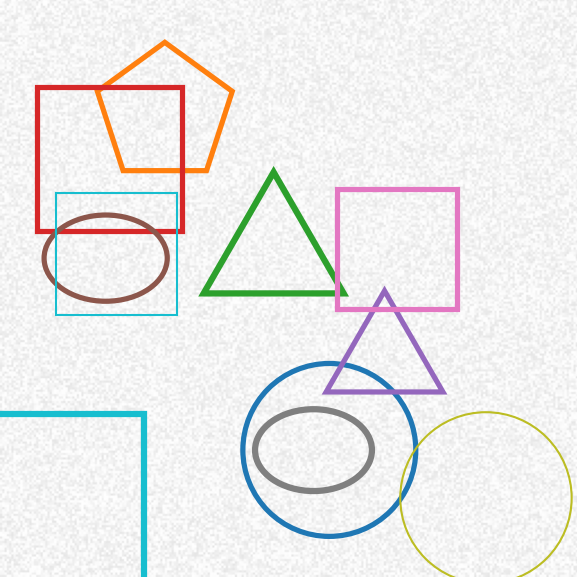[{"shape": "circle", "thickness": 2.5, "radius": 0.75, "center": [0.57, 0.22]}, {"shape": "pentagon", "thickness": 2.5, "radius": 0.61, "center": [0.285, 0.803]}, {"shape": "triangle", "thickness": 3, "radius": 0.7, "center": [0.474, 0.561]}, {"shape": "square", "thickness": 2.5, "radius": 0.62, "center": [0.19, 0.724]}, {"shape": "triangle", "thickness": 2.5, "radius": 0.58, "center": [0.666, 0.379]}, {"shape": "oval", "thickness": 2.5, "radius": 0.53, "center": [0.183, 0.552]}, {"shape": "square", "thickness": 2.5, "radius": 0.52, "center": [0.688, 0.568]}, {"shape": "oval", "thickness": 3, "radius": 0.51, "center": [0.543, 0.22]}, {"shape": "circle", "thickness": 1, "radius": 0.74, "center": [0.841, 0.137]}, {"shape": "square", "thickness": 1, "radius": 0.53, "center": [0.202, 0.56]}, {"shape": "square", "thickness": 3, "radius": 0.73, "center": [0.103, 0.137]}]